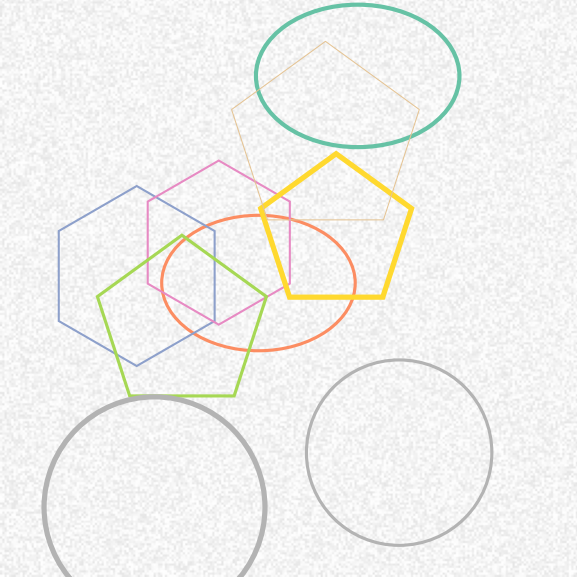[{"shape": "oval", "thickness": 2, "radius": 0.88, "center": [0.619, 0.868]}, {"shape": "oval", "thickness": 1.5, "radius": 0.84, "center": [0.448, 0.509]}, {"shape": "hexagon", "thickness": 1, "radius": 0.78, "center": [0.237, 0.521]}, {"shape": "hexagon", "thickness": 1, "radius": 0.71, "center": [0.379, 0.579]}, {"shape": "pentagon", "thickness": 1.5, "radius": 0.77, "center": [0.315, 0.438]}, {"shape": "pentagon", "thickness": 2.5, "radius": 0.69, "center": [0.582, 0.596]}, {"shape": "pentagon", "thickness": 0.5, "radius": 0.85, "center": [0.564, 0.757]}, {"shape": "circle", "thickness": 1.5, "radius": 0.8, "center": [0.691, 0.215]}, {"shape": "circle", "thickness": 2.5, "radius": 0.96, "center": [0.268, 0.121]}]